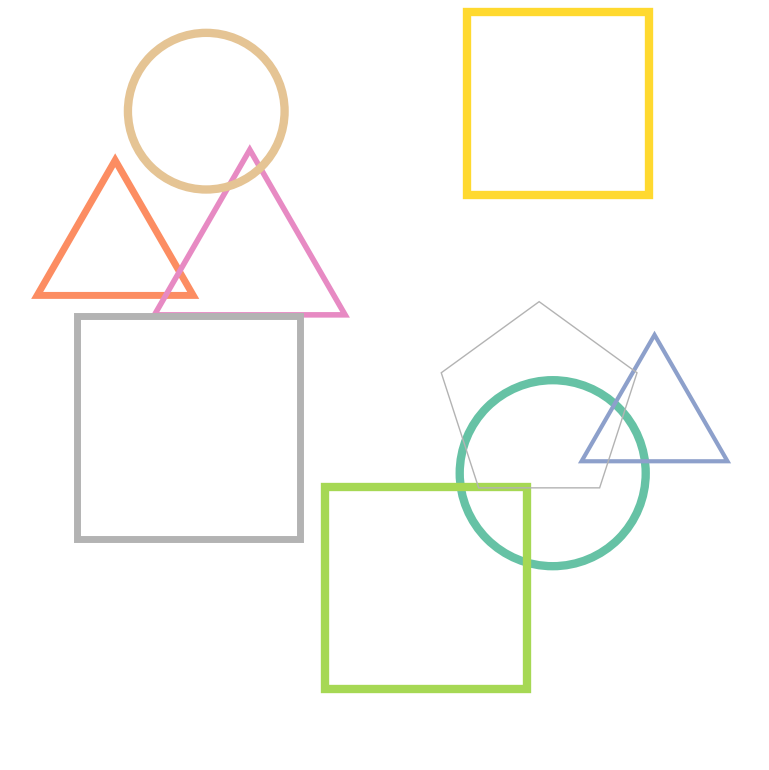[{"shape": "circle", "thickness": 3, "radius": 0.6, "center": [0.718, 0.385]}, {"shape": "triangle", "thickness": 2.5, "radius": 0.59, "center": [0.15, 0.675]}, {"shape": "triangle", "thickness": 1.5, "radius": 0.55, "center": [0.85, 0.456]}, {"shape": "triangle", "thickness": 2, "radius": 0.71, "center": [0.324, 0.663]}, {"shape": "square", "thickness": 3, "radius": 0.66, "center": [0.553, 0.236]}, {"shape": "square", "thickness": 3, "radius": 0.59, "center": [0.725, 0.866]}, {"shape": "circle", "thickness": 3, "radius": 0.51, "center": [0.268, 0.856]}, {"shape": "square", "thickness": 2.5, "radius": 0.72, "center": [0.245, 0.445]}, {"shape": "pentagon", "thickness": 0.5, "radius": 0.67, "center": [0.7, 0.475]}]